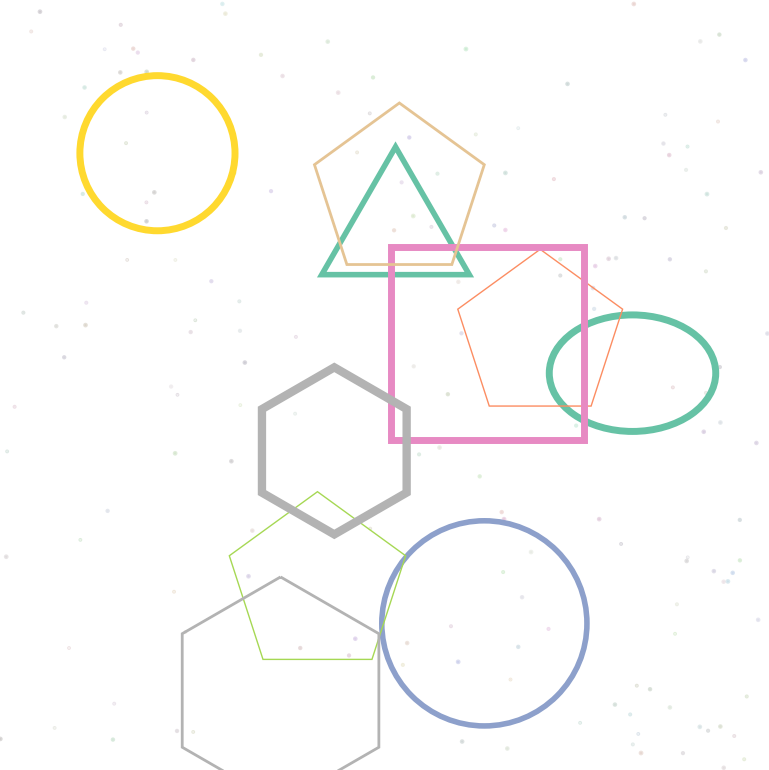[{"shape": "oval", "thickness": 2.5, "radius": 0.54, "center": [0.821, 0.515]}, {"shape": "triangle", "thickness": 2, "radius": 0.55, "center": [0.514, 0.699]}, {"shape": "pentagon", "thickness": 0.5, "radius": 0.56, "center": [0.702, 0.564]}, {"shape": "circle", "thickness": 2, "radius": 0.67, "center": [0.629, 0.19]}, {"shape": "square", "thickness": 2.5, "radius": 0.63, "center": [0.633, 0.554]}, {"shape": "pentagon", "thickness": 0.5, "radius": 0.6, "center": [0.412, 0.241]}, {"shape": "circle", "thickness": 2.5, "radius": 0.5, "center": [0.204, 0.801]}, {"shape": "pentagon", "thickness": 1, "radius": 0.58, "center": [0.519, 0.75]}, {"shape": "hexagon", "thickness": 1, "radius": 0.74, "center": [0.364, 0.103]}, {"shape": "hexagon", "thickness": 3, "radius": 0.54, "center": [0.434, 0.414]}]